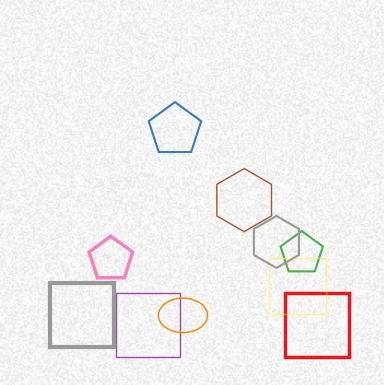[{"shape": "square", "thickness": 2.5, "radius": 0.41, "center": [0.824, 0.156]}, {"shape": "pentagon", "thickness": 1.5, "radius": 0.36, "center": [0.454, 0.663]}, {"shape": "pentagon", "thickness": 1.5, "radius": 0.29, "center": [0.784, 0.342]}, {"shape": "square", "thickness": 1, "radius": 0.41, "center": [0.385, 0.156]}, {"shape": "oval", "thickness": 1, "radius": 0.32, "center": [0.475, 0.181]}, {"shape": "square", "thickness": 0.5, "radius": 0.37, "center": [0.773, 0.257]}, {"shape": "hexagon", "thickness": 1, "radius": 0.41, "center": [0.634, 0.48]}, {"shape": "pentagon", "thickness": 2.5, "radius": 0.3, "center": [0.288, 0.327]}, {"shape": "hexagon", "thickness": 1.5, "radius": 0.34, "center": [0.718, 0.372]}, {"shape": "square", "thickness": 3, "radius": 0.41, "center": [0.213, 0.182]}]